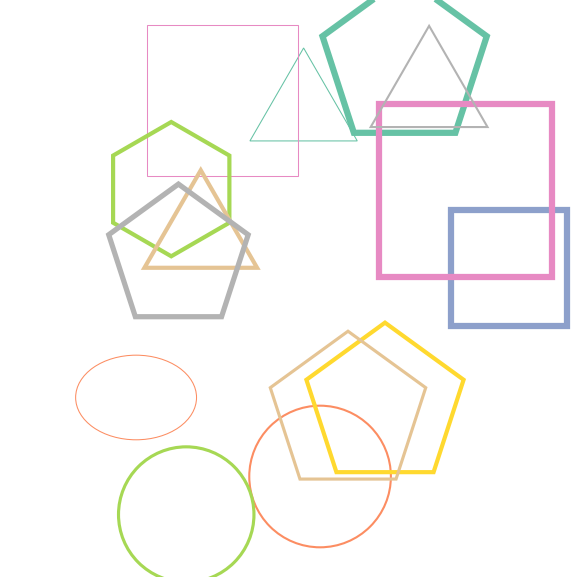[{"shape": "pentagon", "thickness": 3, "radius": 0.75, "center": [0.701, 0.89]}, {"shape": "triangle", "thickness": 0.5, "radius": 0.54, "center": [0.526, 0.809]}, {"shape": "circle", "thickness": 1, "radius": 0.61, "center": [0.554, 0.174]}, {"shape": "oval", "thickness": 0.5, "radius": 0.52, "center": [0.236, 0.311]}, {"shape": "square", "thickness": 3, "radius": 0.5, "center": [0.881, 0.535]}, {"shape": "square", "thickness": 3, "radius": 0.75, "center": [0.806, 0.67]}, {"shape": "square", "thickness": 0.5, "radius": 0.65, "center": [0.385, 0.825]}, {"shape": "circle", "thickness": 1.5, "radius": 0.59, "center": [0.322, 0.108]}, {"shape": "hexagon", "thickness": 2, "radius": 0.58, "center": [0.297, 0.672]}, {"shape": "pentagon", "thickness": 2, "radius": 0.72, "center": [0.667, 0.297]}, {"shape": "triangle", "thickness": 2, "radius": 0.56, "center": [0.348, 0.592]}, {"shape": "pentagon", "thickness": 1.5, "radius": 0.71, "center": [0.603, 0.284]}, {"shape": "pentagon", "thickness": 2.5, "radius": 0.63, "center": [0.309, 0.553]}, {"shape": "triangle", "thickness": 1, "radius": 0.58, "center": [0.743, 0.838]}]